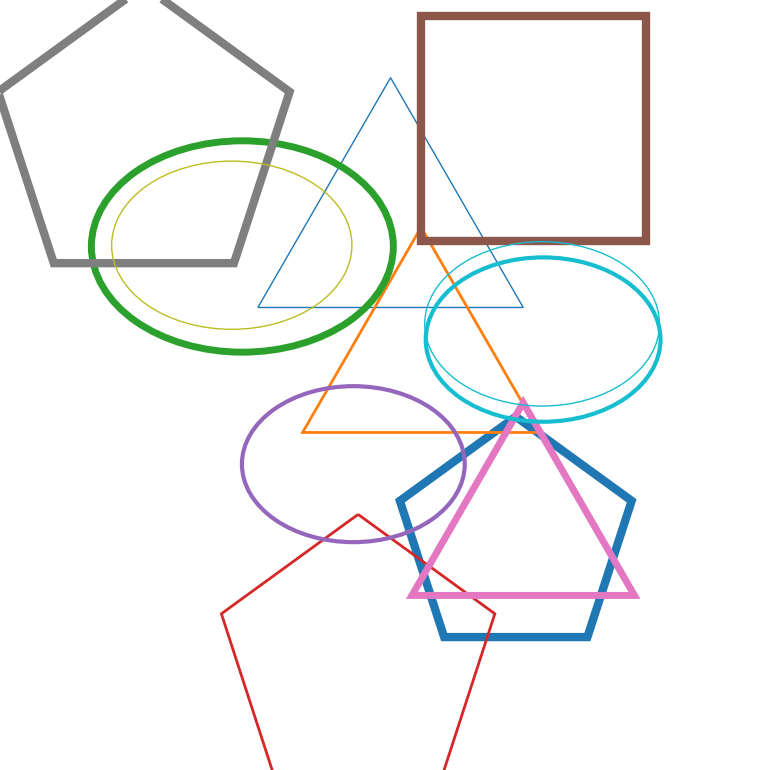[{"shape": "triangle", "thickness": 0.5, "radius": 0.99, "center": [0.507, 0.7]}, {"shape": "pentagon", "thickness": 3, "radius": 0.79, "center": [0.67, 0.301]}, {"shape": "triangle", "thickness": 1, "radius": 0.89, "center": [0.547, 0.527]}, {"shape": "oval", "thickness": 2.5, "radius": 0.98, "center": [0.315, 0.68]}, {"shape": "pentagon", "thickness": 1, "radius": 0.93, "center": [0.465, 0.145]}, {"shape": "oval", "thickness": 1.5, "radius": 0.72, "center": [0.459, 0.397]}, {"shape": "square", "thickness": 3, "radius": 0.73, "center": [0.693, 0.833]}, {"shape": "triangle", "thickness": 2.5, "radius": 0.83, "center": [0.679, 0.31]}, {"shape": "pentagon", "thickness": 3, "radius": 1.0, "center": [0.187, 0.819]}, {"shape": "oval", "thickness": 0.5, "radius": 0.78, "center": [0.301, 0.682]}, {"shape": "oval", "thickness": 1.5, "radius": 0.76, "center": [0.705, 0.559]}, {"shape": "oval", "thickness": 0.5, "radius": 0.76, "center": [0.704, 0.579]}]